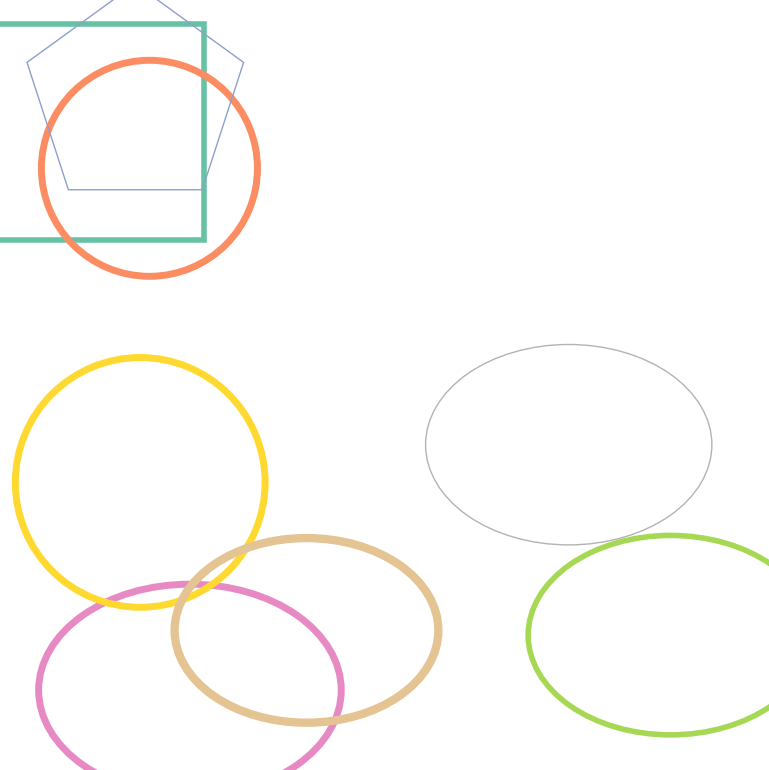[{"shape": "square", "thickness": 2, "radius": 0.7, "center": [0.124, 0.828]}, {"shape": "circle", "thickness": 2.5, "radius": 0.7, "center": [0.194, 0.781]}, {"shape": "pentagon", "thickness": 0.5, "radius": 0.74, "center": [0.176, 0.873]}, {"shape": "oval", "thickness": 2.5, "radius": 0.98, "center": [0.247, 0.104]}, {"shape": "oval", "thickness": 2, "radius": 0.93, "center": [0.871, 0.175]}, {"shape": "circle", "thickness": 2.5, "radius": 0.81, "center": [0.182, 0.374]}, {"shape": "oval", "thickness": 3, "radius": 0.86, "center": [0.398, 0.181]}, {"shape": "oval", "thickness": 0.5, "radius": 0.93, "center": [0.739, 0.422]}]